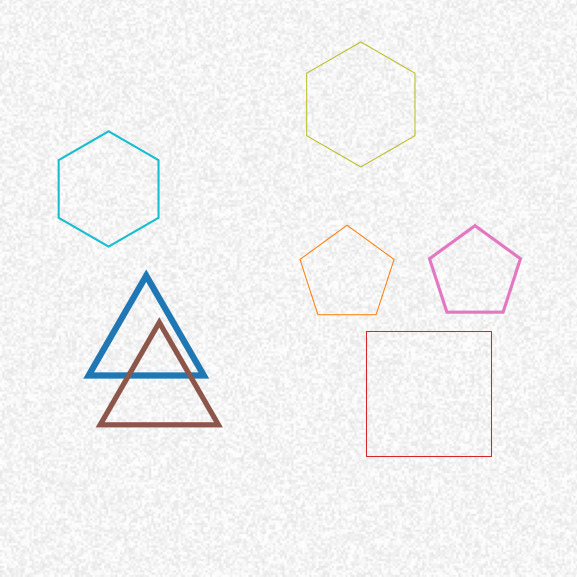[{"shape": "triangle", "thickness": 3, "radius": 0.58, "center": [0.253, 0.407]}, {"shape": "pentagon", "thickness": 0.5, "radius": 0.43, "center": [0.601, 0.523]}, {"shape": "square", "thickness": 0.5, "radius": 0.54, "center": [0.742, 0.317]}, {"shape": "triangle", "thickness": 2.5, "radius": 0.59, "center": [0.276, 0.323]}, {"shape": "pentagon", "thickness": 1.5, "radius": 0.41, "center": [0.823, 0.526]}, {"shape": "hexagon", "thickness": 0.5, "radius": 0.54, "center": [0.625, 0.818]}, {"shape": "hexagon", "thickness": 1, "radius": 0.5, "center": [0.188, 0.672]}]